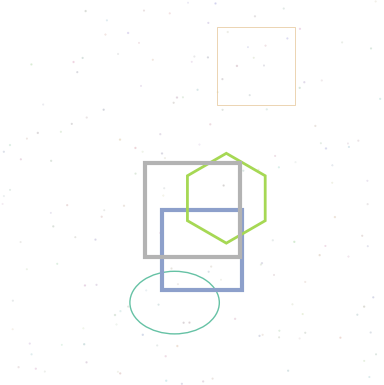[{"shape": "oval", "thickness": 1, "radius": 0.58, "center": [0.454, 0.214]}, {"shape": "square", "thickness": 3, "radius": 0.52, "center": [0.524, 0.35]}, {"shape": "hexagon", "thickness": 2, "radius": 0.58, "center": [0.588, 0.485]}, {"shape": "square", "thickness": 0.5, "radius": 0.51, "center": [0.664, 0.829]}, {"shape": "square", "thickness": 3, "radius": 0.61, "center": [0.5, 0.455]}]